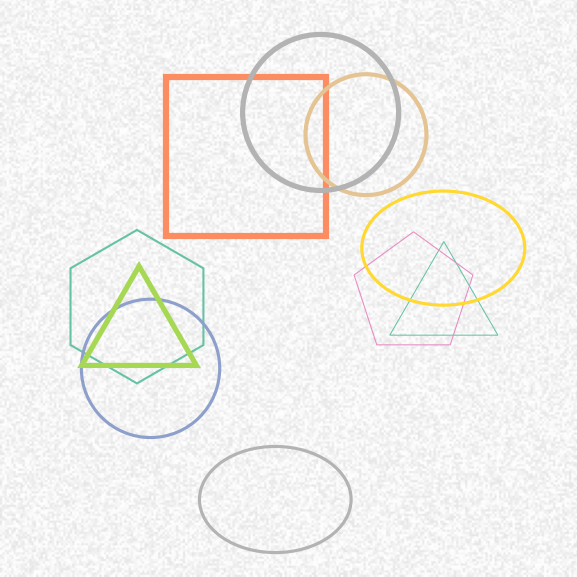[{"shape": "hexagon", "thickness": 1, "radius": 0.66, "center": [0.237, 0.468]}, {"shape": "triangle", "thickness": 0.5, "radius": 0.54, "center": [0.769, 0.473]}, {"shape": "square", "thickness": 3, "radius": 0.69, "center": [0.426, 0.728]}, {"shape": "circle", "thickness": 1.5, "radius": 0.6, "center": [0.261, 0.361]}, {"shape": "pentagon", "thickness": 0.5, "radius": 0.54, "center": [0.716, 0.49]}, {"shape": "triangle", "thickness": 2.5, "radius": 0.57, "center": [0.241, 0.424]}, {"shape": "oval", "thickness": 1.5, "radius": 0.71, "center": [0.768, 0.57]}, {"shape": "circle", "thickness": 2, "radius": 0.52, "center": [0.634, 0.766]}, {"shape": "circle", "thickness": 2.5, "radius": 0.68, "center": [0.555, 0.804]}, {"shape": "oval", "thickness": 1.5, "radius": 0.66, "center": [0.477, 0.134]}]